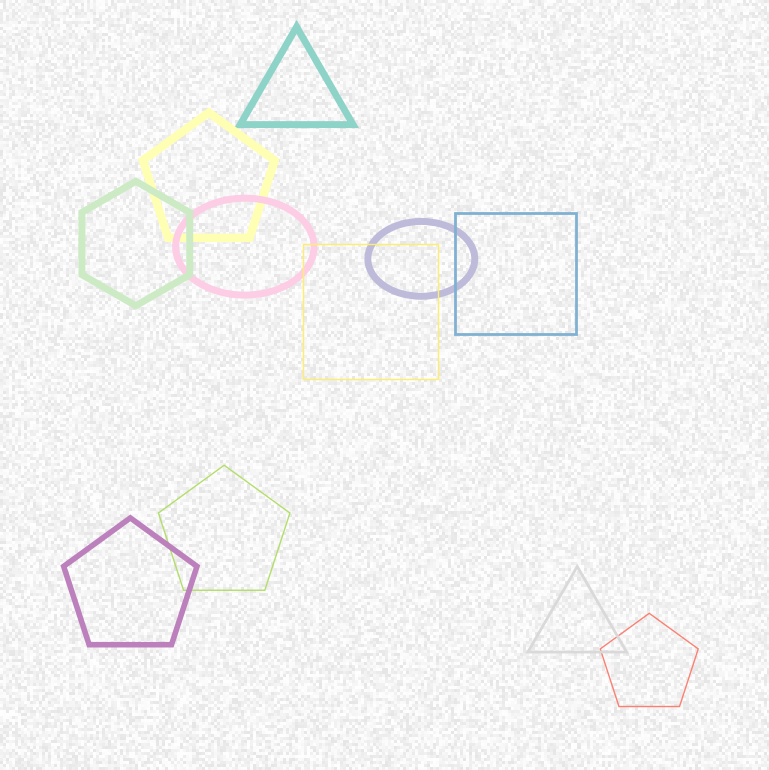[{"shape": "triangle", "thickness": 2.5, "radius": 0.42, "center": [0.385, 0.88]}, {"shape": "pentagon", "thickness": 3, "radius": 0.45, "center": [0.271, 0.764]}, {"shape": "oval", "thickness": 2.5, "radius": 0.35, "center": [0.547, 0.664]}, {"shape": "pentagon", "thickness": 0.5, "radius": 0.33, "center": [0.843, 0.137]}, {"shape": "square", "thickness": 1, "radius": 0.39, "center": [0.669, 0.645]}, {"shape": "pentagon", "thickness": 0.5, "radius": 0.45, "center": [0.291, 0.306]}, {"shape": "oval", "thickness": 2.5, "radius": 0.45, "center": [0.318, 0.68]}, {"shape": "triangle", "thickness": 1, "radius": 0.37, "center": [0.75, 0.19]}, {"shape": "pentagon", "thickness": 2, "radius": 0.46, "center": [0.169, 0.236]}, {"shape": "hexagon", "thickness": 2.5, "radius": 0.4, "center": [0.176, 0.684]}, {"shape": "square", "thickness": 0.5, "radius": 0.44, "center": [0.481, 0.596]}]